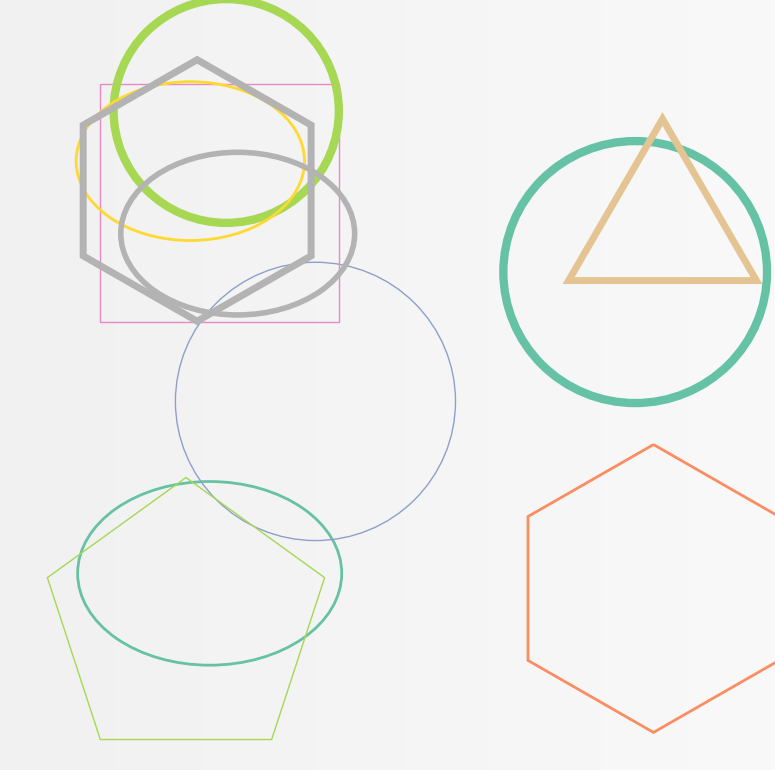[{"shape": "circle", "thickness": 3, "radius": 0.85, "center": [0.82, 0.647]}, {"shape": "oval", "thickness": 1, "radius": 0.85, "center": [0.271, 0.255]}, {"shape": "hexagon", "thickness": 1, "radius": 0.93, "center": [0.843, 0.236]}, {"shape": "circle", "thickness": 0.5, "radius": 0.9, "center": [0.407, 0.479]}, {"shape": "square", "thickness": 0.5, "radius": 0.77, "center": [0.283, 0.737]}, {"shape": "pentagon", "thickness": 0.5, "radius": 0.94, "center": [0.24, 0.192]}, {"shape": "circle", "thickness": 3, "radius": 0.73, "center": [0.292, 0.856]}, {"shape": "oval", "thickness": 1, "radius": 0.74, "center": [0.246, 0.791]}, {"shape": "triangle", "thickness": 2.5, "radius": 0.7, "center": [0.855, 0.706]}, {"shape": "hexagon", "thickness": 2.5, "radius": 0.85, "center": [0.254, 0.753]}, {"shape": "oval", "thickness": 2, "radius": 0.75, "center": [0.307, 0.697]}]